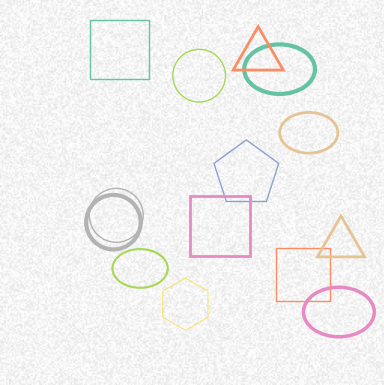[{"shape": "square", "thickness": 1, "radius": 0.38, "center": [0.311, 0.872]}, {"shape": "oval", "thickness": 3, "radius": 0.46, "center": [0.726, 0.82]}, {"shape": "triangle", "thickness": 2, "radius": 0.38, "center": [0.671, 0.856]}, {"shape": "square", "thickness": 1, "radius": 0.35, "center": [0.787, 0.287]}, {"shape": "pentagon", "thickness": 1, "radius": 0.44, "center": [0.64, 0.548]}, {"shape": "oval", "thickness": 2.5, "radius": 0.46, "center": [0.88, 0.19]}, {"shape": "square", "thickness": 2, "radius": 0.39, "center": [0.571, 0.413]}, {"shape": "oval", "thickness": 1.5, "radius": 0.36, "center": [0.364, 0.303]}, {"shape": "circle", "thickness": 1, "radius": 0.34, "center": [0.517, 0.803]}, {"shape": "hexagon", "thickness": 0.5, "radius": 0.34, "center": [0.482, 0.21]}, {"shape": "triangle", "thickness": 2, "radius": 0.35, "center": [0.886, 0.368]}, {"shape": "oval", "thickness": 2, "radius": 0.38, "center": [0.802, 0.655]}, {"shape": "circle", "thickness": 1, "radius": 0.35, "center": [0.302, 0.441]}, {"shape": "circle", "thickness": 3, "radius": 0.35, "center": [0.295, 0.423]}]